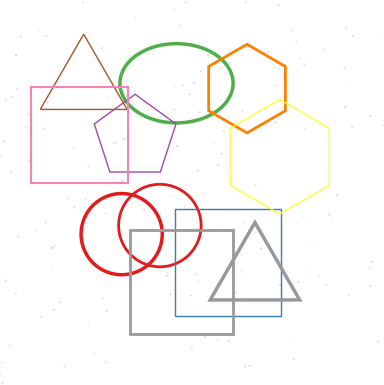[{"shape": "circle", "thickness": 2, "radius": 0.54, "center": [0.415, 0.414]}, {"shape": "circle", "thickness": 2.5, "radius": 0.53, "center": [0.316, 0.392]}, {"shape": "square", "thickness": 1, "radius": 0.69, "center": [0.593, 0.319]}, {"shape": "oval", "thickness": 2.5, "radius": 0.73, "center": [0.458, 0.784]}, {"shape": "pentagon", "thickness": 1, "radius": 0.56, "center": [0.351, 0.644]}, {"shape": "hexagon", "thickness": 2, "radius": 0.58, "center": [0.642, 0.77]}, {"shape": "hexagon", "thickness": 1, "radius": 0.74, "center": [0.727, 0.593]}, {"shape": "triangle", "thickness": 1, "radius": 0.65, "center": [0.217, 0.781]}, {"shape": "square", "thickness": 1.5, "radius": 0.63, "center": [0.206, 0.649]}, {"shape": "square", "thickness": 2, "radius": 0.67, "center": [0.471, 0.268]}, {"shape": "triangle", "thickness": 2.5, "radius": 0.67, "center": [0.662, 0.288]}]